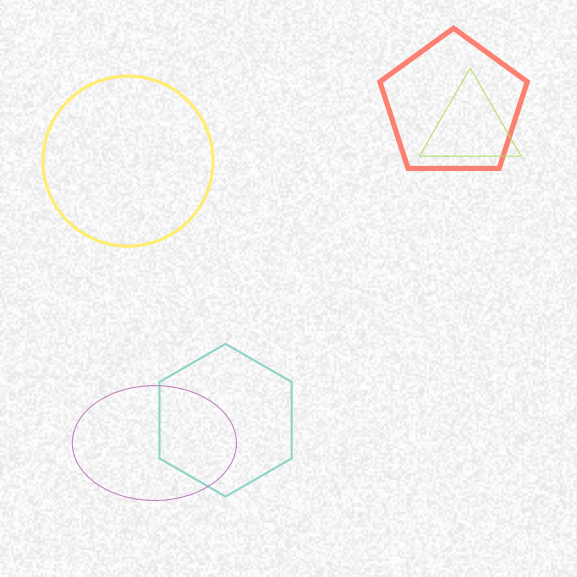[{"shape": "hexagon", "thickness": 1, "radius": 0.66, "center": [0.391, 0.272]}, {"shape": "pentagon", "thickness": 2.5, "radius": 0.67, "center": [0.785, 0.816]}, {"shape": "triangle", "thickness": 0.5, "radius": 0.51, "center": [0.814, 0.78]}, {"shape": "oval", "thickness": 0.5, "radius": 0.71, "center": [0.267, 0.232]}, {"shape": "circle", "thickness": 1.5, "radius": 0.74, "center": [0.222, 0.72]}]